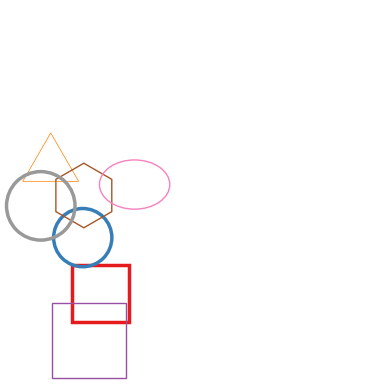[{"shape": "square", "thickness": 2.5, "radius": 0.37, "center": [0.261, 0.237]}, {"shape": "circle", "thickness": 2.5, "radius": 0.38, "center": [0.215, 0.383]}, {"shape": "square", "thickness": 1, "radius": 0.48, "center": [0.231, 0.115]}, {"shape": "triangle", "thickness": 0.5, "radius": 0.42, "center": [0.132, 0.571]}, {"shape": "hexagon", "thickness": 1, "radius": 0.42, "center": [0.218, 0.492]}, {"shape": "oval", "thickness": 1, "radius": 0.46, "center": [0.35, 0.521]}, {"shape": "circle", "thickness": 2.5, "radius": 0.44, "center": [0.106, 0.465]}]